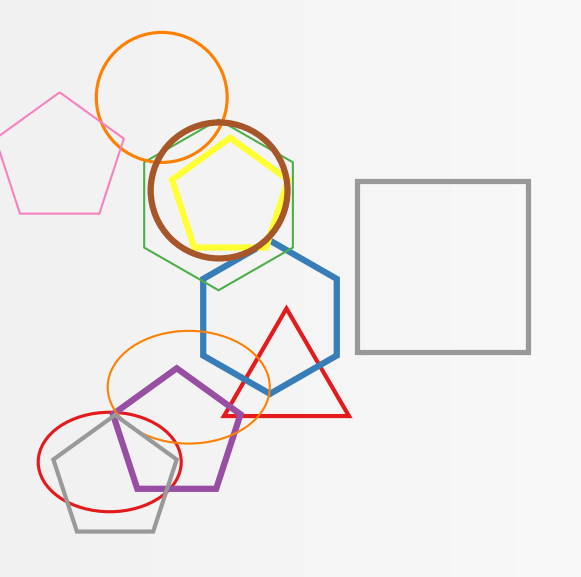[{"shape": "triangle", "thickness": 2, "radius": 0.62, "center": [0.493, 0.341]}, {"shape": "oval", "thickness": 1.5, "radius": 0.62, "center": [0.189, 0.199]}, {"shape": "hexagon", "thickness": 3, "radius": 0.66, "center": [0.464, 0.45]}, {"shape": "hexagon", "thickness": 1, "radius": 0.74, "center": [0.376, 0.644]}, {"shape": "pentagon", "thickness": 3, "radius": 0.58, "center": [0.304, 0.246]}, {"shape": "circle", "thickness": 1.5, "radius": 0.56, "center": [0.278, 0.83]}, {"shape": "oval", "thickness": 1, "radius": 0.7, "center": [0.325, 0.329]}, {"shape": "pentagon", "thickness": 3, "radius": 0.53, "center": [0.396, 0.655]}, {"shape": "circle", "thickness": 3, "radius": 0.59, "center": [0.377, 0.669]}, {"shape": "pentagon", "thickness": 1, "radius": 0.58, "center": [0.103, 0.723]}, {"shape": "square", "thickness": 2.5, "radius": 0.74, "center": [0.761, 0.538]}, {"shape": "pentagon", "thickness": 2, "radius": 0.56, "center": [0.198, 0.169]}]